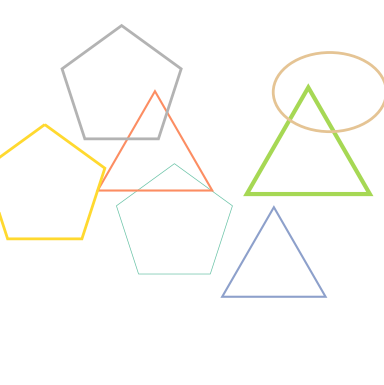[{"shape": "pentagon", "thickness": 0.5, "radius": 0.79, "center": [0.453, 0.416]}, {"shape": "triangle", "thickness": 1.5, "radius": 0.86, "center": [0.402, 0.591]}, {"shape": "triangle", "thickness": 1.5, "radius": 0.78, "center": [0.711, 0.307]}, {"shape": "triangle", "thickness": 3, "radius": 0.92, "center": [0.801, 0.588]}, {"shape": "pentagon", "thickness": 2, "radius": 0.82, "center": [0.116, 0.512]}, {"shape": "oval", "thickness": 2, "radius": 0.73, "center": [0.857, 0.761]}, {"shape": "pentagon", "thickness": 2, "radius": 0.81, "center": [0.316, 0.771]}]